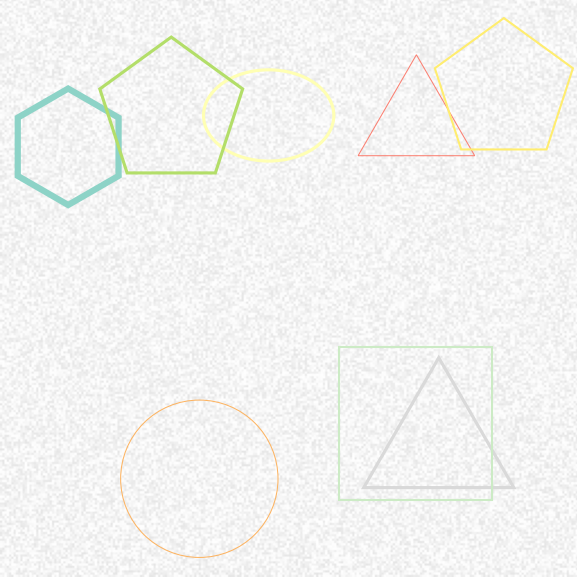[{"shape": "hexagon", "thickness": 3, "radius": 0.5, "center": [0.118, 0.745]}, {"shape": "oval", "thickness": 1.5, "radius": 0.56, "center": [0.465, 0.799]}, {"shape": "triangle", "thickness": 0.5, "radius": 0.58, "center": [0.721, 0.788]}, {"shape": "circle", "thickness": 0.5, "radius": 0.68, "center": [0.345, 0.17]}, {"shape": "pentagon", "thickness": 1.5, "radius": 0.65, "center": [0.297, 0.805]}, {"shape": "triangle", "thickness": 1.5, "radius": 0.75, "center": [0.76, 0.23]}, {"shape": "square", "thickness": 1, "radius": 0.66, "center": [0.719, 0.266]}, {"shape": "pentagon", "thickness": 1, "radius": 0.63, "center": [0.873, 0.842]}]